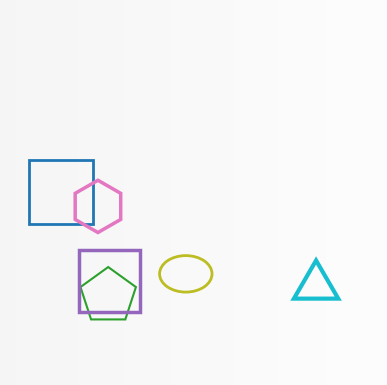[{"shape": "square", "thickness": 2, "radius": 0.41, "center": [0.158, 0.501]}, {"shape": "pentagon", "thickness": 1.5, "radius": 0.38, "center": [0.279, 0.231]}, {"shape": "square", "thickness": 2.5, "radius": 0.4, "center": [0.283, 0.27]}, {"shape": "hexagon", "thickness": 2.5, "radius": 0.34, "center": [0.253, 0.464]}, {"shape": "oval", "thickness": 2, "radius": 0.34, "center": [0.479, 0.289]}, {"shape": "triangle", "thickness": 3, "radius": 0.33, "center": [0.816, 0.257]}]